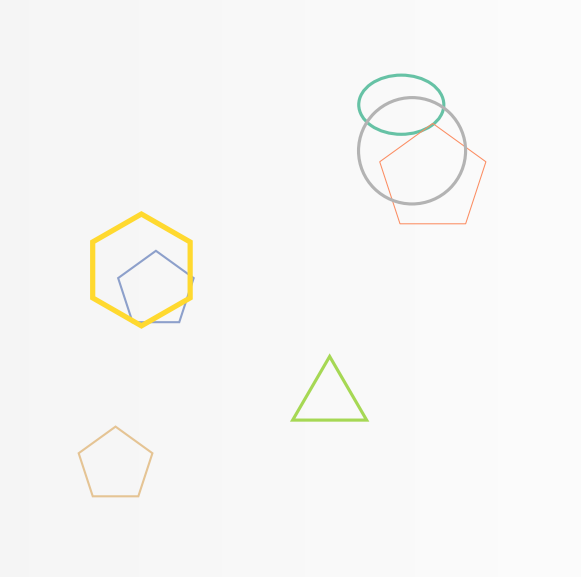[{"shape": "oval", "thickness": 1.5, "radius": 0.37, "center": [0.69, 0.818]}, {"shape": "pentagon", "thickness": 0.5, "radius": 0.48, "center": [0.745, 0.689]}, {"shape": "pentagon", "thickness": 1, "radius": 0.34, "center": [0.268, 0.496]}, {"shape": "triangle", "thickness": 1.5, "radius": 0.37, "center": [0.567, 0.308]}, {"shape": "hexagon", "thickness": 2.5, "radius": 0.48, "center": [0.243, 0.532]}, {"shape": "pentagon", "thickness": 1, "radius": 0.33, "center": [0.199, 0.194]}, {"shape": "circle", "thickness": 1.5, "radius": 0.46, "center": [0.709, 0.738]}]